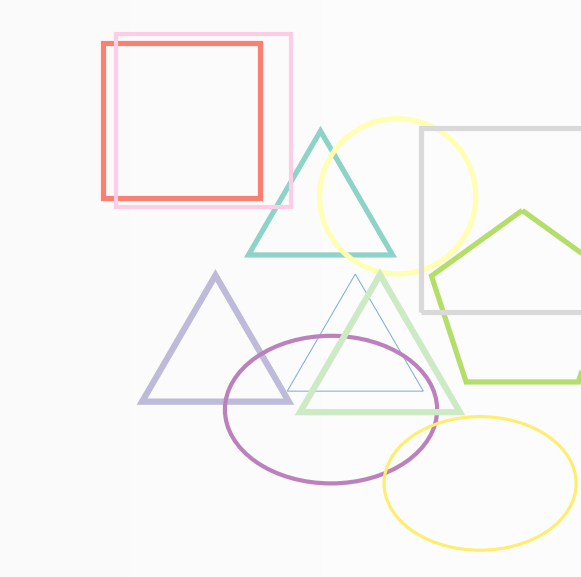[{"shape": "triangle", "thickness": 2.5, "radius": 0.72, "center": [0.551, 0.629]}, {"shape": "circle", "thickness": 2.5, "radius": 0.67, "center": [0.684, 0.659]}, {"shape": "triangle", "thickness": 3, "radius": 0.73, "center": [0.371, 0.377]}, {"shape": "square", "thickness": 2.5, "radius": 0.67, "center": [0.313, 0.79]}, {"shape": "triangle", "thickness": 0.5, "radius": 0.68, "center": [0.611, 0.389]}, {"shape": "pentagon", "thickness": 2.5, "radius": 0.82, "center": [0.898, 0.471]}, {"shape": "square", "thickness": 2, "radius": 0.75, "center": [0.35, 0.79]}, {"shape": "square", "thickness": 2.5, "radius": 0.8, "center": [0.883, 0.618]}, {"shape": "oval", "thickness": 2, "radius": 0.91, "center": [0.569, 0.29]}, {"shape": "triangle", "thickness": 3, "radius": 0.79, "center": [0.654, 0.365]}, {"shape": "oval", "thickness": 1.5, "radius": 0.83, "center": [0.826, 0.162]}]